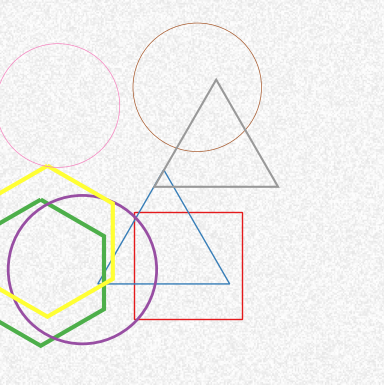[{"shape": "square", "thickness": 1, "radius": 0.7, "center": [0.488, 0.31]}, {"shape": "triangle", "thickness": 1, "radius": 0.99, "center": [0.425, 0.361]}, {"shape": "hexagon", "thickness": 3, "radius": 0.95, "center": [0.106, 0.292]}, {"shape": "circle", "thickness": 2, "radius": 0.96, "center": [0.214, 0.3]}, {"shape": "hexagon", "thickness": 3, "radius": 0.98, "center": [0.123, 0.373]}, {"shape": "circle", "thickness": 0.5, "radius": 0.83, "center": [0.512, 0.773]}, {"shape": "circle", "thickness": 0.5, "radius": 0.8, "center": [0.15, 0.726]}, {"shape": "triangle", "thickness": 1.5, "radius": 0.93, "center": [0.562, 0.608]}]